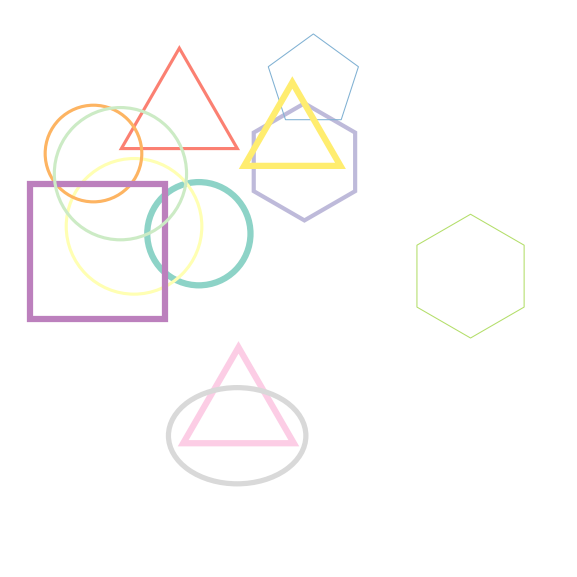[{"shape": "circle", "thickness": 3, "radius": 0.45, "center": [0.344, 0.594]}, {"shape": "circle", "thickness": 1.5, "radius": 0.59, "center": [0.232, 0.607]}, {"shape": "hexagon", "thickness": 2, "radius": 0.51, "center": [0.527, 0.719]}, {"shape": "triangle", "thickness": 1.5, "radius": 0.58, "center": [0.311, 0.8]}, {"shape": "pentagon", "thickness": 0.5, "radius": 0.41, "center": [0.543, 0.858]}, {"shape": "circle", "thickness": 1.5, "radius": 0.42, "center": [0.162, 0.733]}, {"shape": "hexagon", "thickness": 0.5, "radius": 0.54, "center": [0.815, 0.521]}, {"shape": "triangle", "thickness": 3, "radius": 0.55, "center": [0.413, 0.287]}, {"shape": "oval", "thickness": 2.5, "radius": 0.59, "center": [0.411, 0.245]}, {"shape": "square", "thickness": 3, "radius": 0.59, "center": [0.169, 0.563]}, {"shape": "circle", "thickness": 1.5, "radius": 0.57, "center": [0.209, 0.698]}, {"shape": "triangle", "thickness": 3, "radius": 0.48, "center": [0.506, 0.76]}]